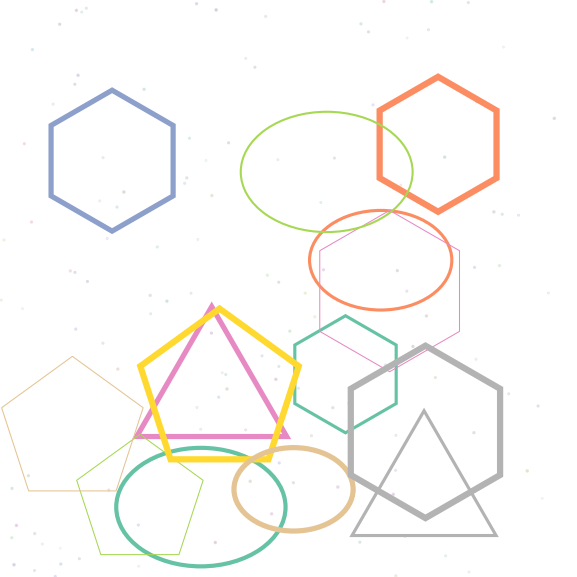[{"shape": "oval", "thickness": 2, "radius": 0.73, "center": [0.348, 0.121]}, {"shape": "hexagon", "thickness": 1.5, "radius": 0.51, "center": [0.598, 0.351]}, {"shape": "oval", "thickness": 1.5, "radius": 0.62, "center": [0.659, 0.549]}, {"shape": "hexagon", "thickness": 3, "radius": 0.58, "center": [0.759, 0.749]}, {"shape": "hexagon", "thickness": 2.5, "radius": 0.61, "center": [0.194, 0.721]}, {"shape": "triangle", "thickness": 2.5, "radius": 0.75, "center": [0.367, 0.318]}, {"shape": "hexagon", "thickness": 0.5, "radius": 0.7, "center": [0.675, 0.495]}, {"shape": "oval", "thickness": 1, "radius": 0.74, "center": [0.566, 0.701]}, {"shape": "pentagon", "thickness": 0.5, "radius": 0.58, "center": [0.242, 0.132]}, {"shape": "pentagon", "thickness": 3, "radius": 0.72, "center": [0.38, 0.32]}, {"shape": "pentagon", "thickness": 0.5, "radius": 0.64, "center": [0.125, 0.253]}, {"shape": "oval", "thickness": 2.5, "radius": 0.52, "center": [0.508, 0.152]}, {"shape": "triangle", "thickness": 1.5, "radius": 0.72, "center": [0.734, 0.144]}, {"shape": "hexagon", "thickness": 3, "radius": 0.75, "center": [0.737, 0.251]}]